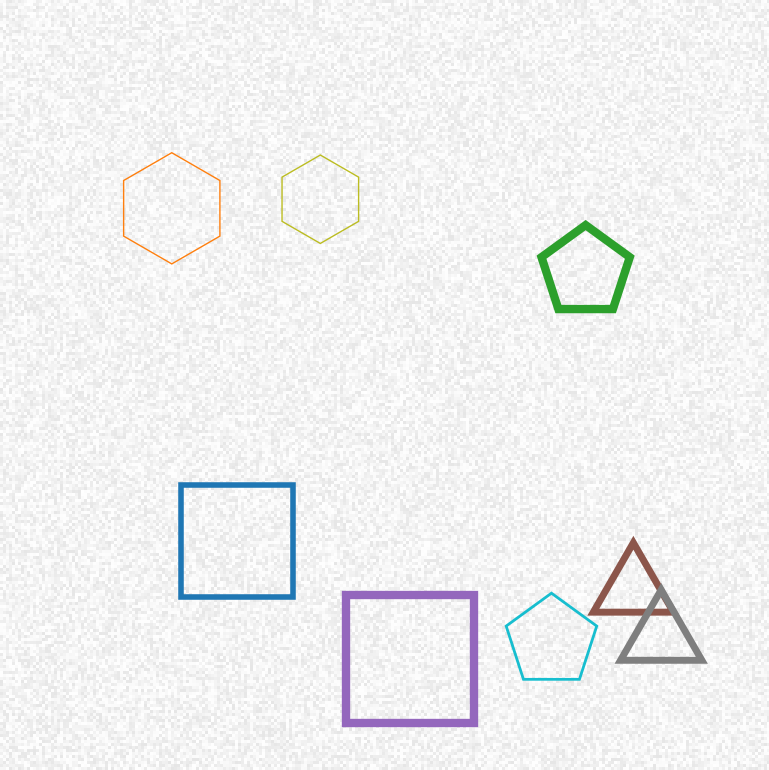[{"shape": "square", "thickness": 2, "radius": 0.36, "center": [0.308, 0.298]}, {"shape": "hexagon", "thickness": 0.5, "radius": 0.36, "center": [0.223, 0.729]}, {"shape": "pentagon", "thickness": 3, "radius": 0.3, "center": [0.761, 0.647]}, {"shape": "square", "thickness": 3, "radius": 0.42, "center": [0.532, 0.144]}, {"shape": "triangle", "thickness": 2.5, "radius": 0.3, "center": [0.823, 0.235]}, {"shape": "triangle", "thickness": 2.5, "radius": 0.3, "center": [0.859, 0.173]}, {"shape": "hexagon", "thickness": 0.5, "radius": 0.29, "center": [0.416, 0.741]}, {"shape": "pentagon", "thickness": 1, "radius": 0.31, "center": [0.716, 0.168]}]